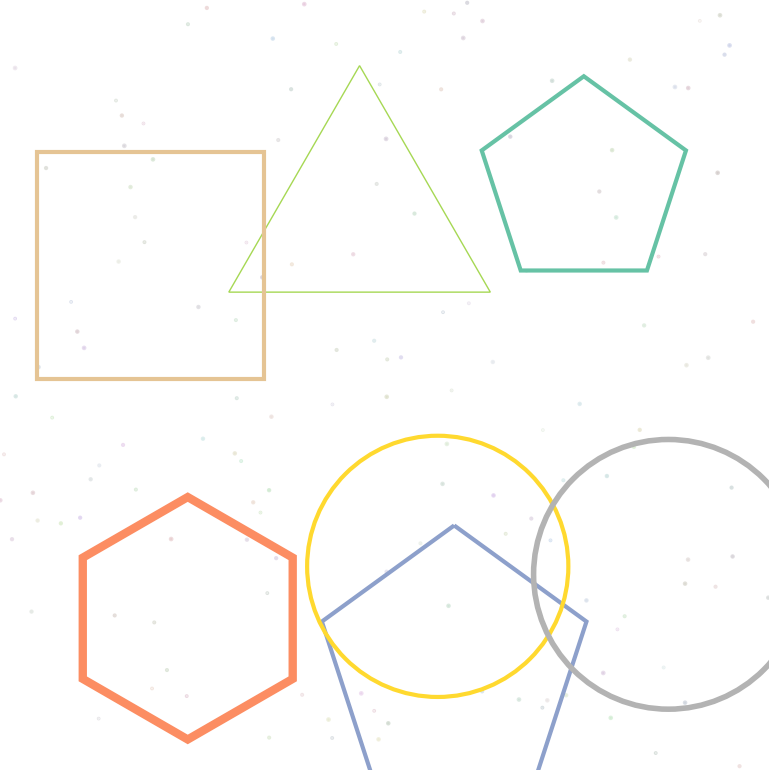[{"shape": "pentagon", "thickness": 1.5, "radius": 0.7, "center": [0.758, 0.762]}, {"shape": "hexagon", "thickness": 3, "radius": 0.79, "center": [0.244, 0.197]}, {"shape": "pentagon", "thickness": 1.5, "radius": 0.9, "center": [0.59, 0.137]}, {"shape": "triangle", "thickness": 0.5, "radius": 0.98, "center": [0.467, 0.719]}, {"shape": "circle", "thickness": 1.5, "radius": 0.85, "center": [0.568, 0.264]}, {"shape": "square", "thickness": 1.5, "radius": 0.74, "center": [0.195, 0.655]}, {"shape": "circle", "thickness": 2, "radius": 0.88, "center": [0.868, 0.254]}]